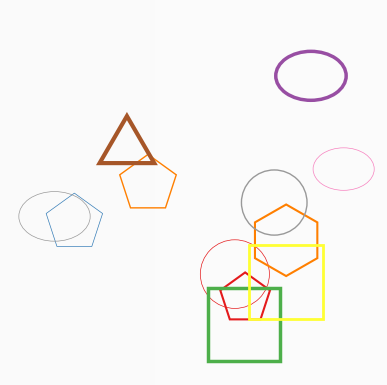[{"shape": "circle", "thickness": 0.5, "radius": 0.45, "center": [0.606, 0.288]}, {"shape": "pentagon", "thickness": 1.5, "radius": 0.34, "center": [0.633, 0.225]}, {"shape": "pentagon", "thickness": 0.5, "radius": 0.38, "center": [0.192, 0.422]}, {"shape": "square", "thickness": 2.5, "radius": 0.47, "center": [0.629, 0.157]}, {"shape": "oval", "thickness": 2.5, "radius": 0.45, "center": [0.802, 0.803]}, {"shape": "hexagon", "thickness": 1.5, "radius": 0.46, "center": [0.738, 0.376]}, {"shape": "pentagon", "thickness": 1, "radius": 0.38, "center": [0.382, 0.522]}, {"shape": "square", "thickness": 2, "radius": 0.48, "center": [0.739, 0.268]}, {"shape": "triangle", "thickness": 3, "radius": 0.41, "center": [0.328, 0.617]}, {"shape": "oval", "thickness": 0.5, "radius": 0.39, "center": [0.887, 0.561]}, {"shape": "circle", "thickness": 1, "radius": 0.42, "center": [0.708, 0.474]}, {"shape": "oval", "thickness": 0.5, "radius": 0.46, "center": [0.141, 0.438]}]